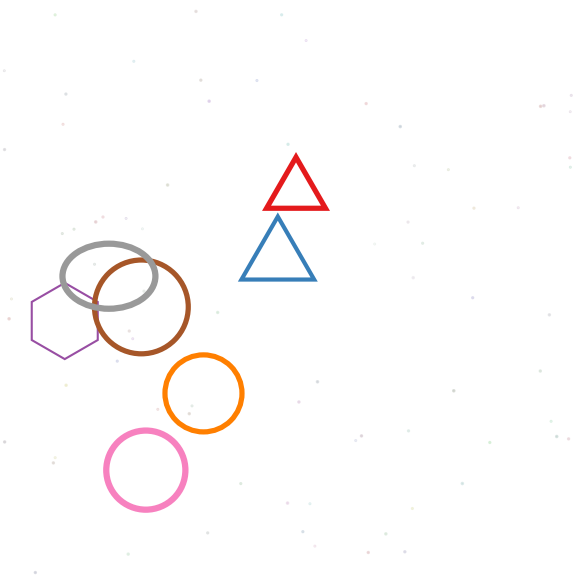[{"shape": "triangle", "thickness": 2.5, "radius": 0.29, "center": [0.513, 0.668]}, {"shape": "triangle", "thickness": 2, "radius": 0.36, "center": [0.481, 0.551]}, {"shape": "hexagon", "thickness": 1, "radius": 0.33, "center": [0.112, 0.443]}, {"shape": "circle", "thickness": 2.5, "radius": 0.33, "center": [0.352, 0.318]}, {"shape": "circle", "thickness": 2.5, "radius": 0.41, "center": [0.245, 0.468]}, {"shape": "circle", "thickness": 3, "radius": 0.34, "center": [0.253, 0.185]}, {"shape": "oval", "thickness": 3, "radius": 0.4, "center": [0.189, 0.521]}]